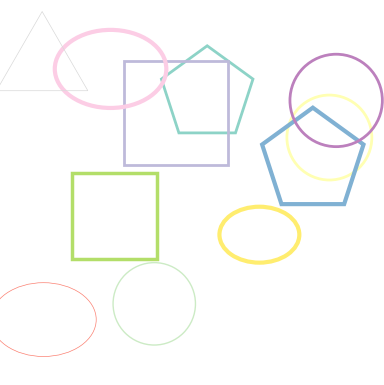[{"shape": "pentagon", "thickness": 2, "radius": 0.63, "center": [0.538, 0.756]}, {"shape": "circle", "thickness": 2, "radius": 0.55, "center": [0.855, 0.643]}, {"shape": "square", "thickness": 2, "radius": 0.68, "center": [0.456, 0.706]}, {"shape": "oval", "thickness": 0.5, "radius": 0.68, "center": [0.113, 0.17]}, {"shape": "pentagon", "thickness": 3, "radius": 0.69, "center": [0.812, 0.582]}, {"shape": "square", "thickness": 2.5, "radius": 0.56, "center": [0.298, 0.438]}, {"shape": "oval", "thickness": 3, "radius": 0.72, "center": [0.287, 0.821]}, {"shape": "triangle", "thickness": 0.5, "radius": 0.69, "center": [0.109, 0.833]}, {"shape": "circle", "thickness": 2, "radius": 0.6, "center": [0.873, 0.739]}, {"shape": "circle", "thickness": 1, "radius": 0.54, "center": [0.401, 0.211]}, {"shape": "oval", "thickness": 3, "radius": 0.52, "center": [0.674, 0.39]}]